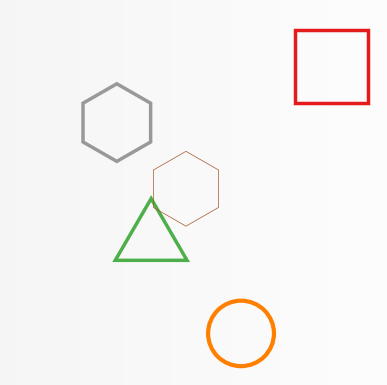[{"shape": "square", "thickness": 2.5, "radius": 0.47, "center": [0.855, 0.828]}, {"shape": "triangle", "thickness": 2.5, "radius": 0.53, "center": [0.39, 0.377]}, {"shape": "circle", "thickness": 3, "radius": 0.43, "center": [0.622, 0.134]}, {"shape": "hexagon", "thickness": 0.5, "radius": 0.49, "center": [0.48, 0.51]}, {"shape": "hexagon", "thickness": 2.5, "radius": 0.5, "center": [0.301, 0.682]}]